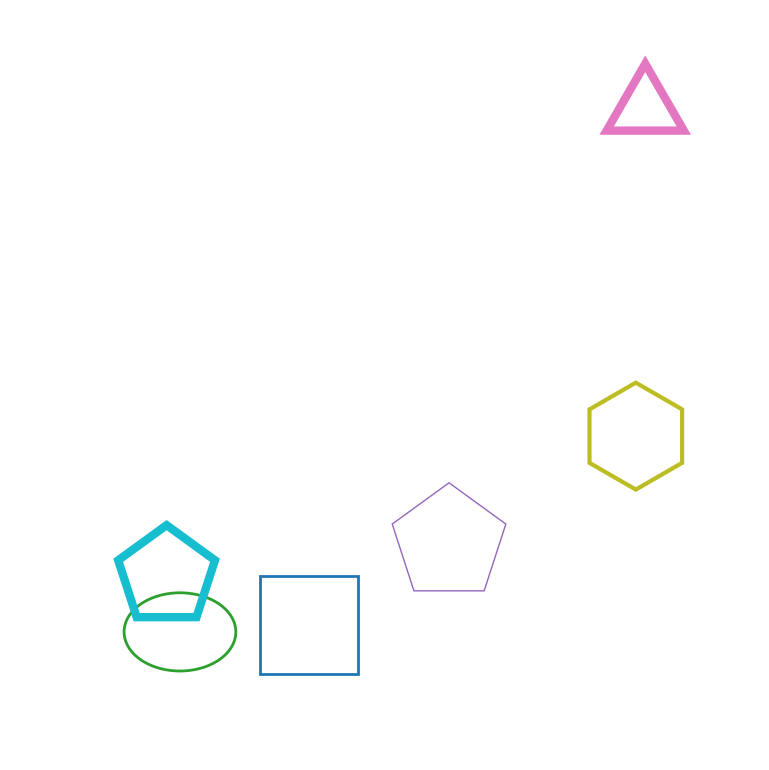[{"shape": "square", "thickness": 1, "radius": 0.32, "center": [0.401, 0.188]}, {"shape": "oval", "thickness": 1, "radius": 0.36, "center": [0.234, 0.179]}, {"shape": "pentagon", "thickness": 0.5, "radius": 0.39, "center": [0.583, 0.295]}, {"shape": "triangle", "thickness": 3, "radius": 0.29, "center": [0.838, 0.859]}, {"shape": "hexagon", "thickness": 1.5, "radius": 0.35, "center": [0.826, 0.434]}, {"shape": "pentagon", "thickness": 3, "radius": 0.33, "center": [0.216, 0.252]}]